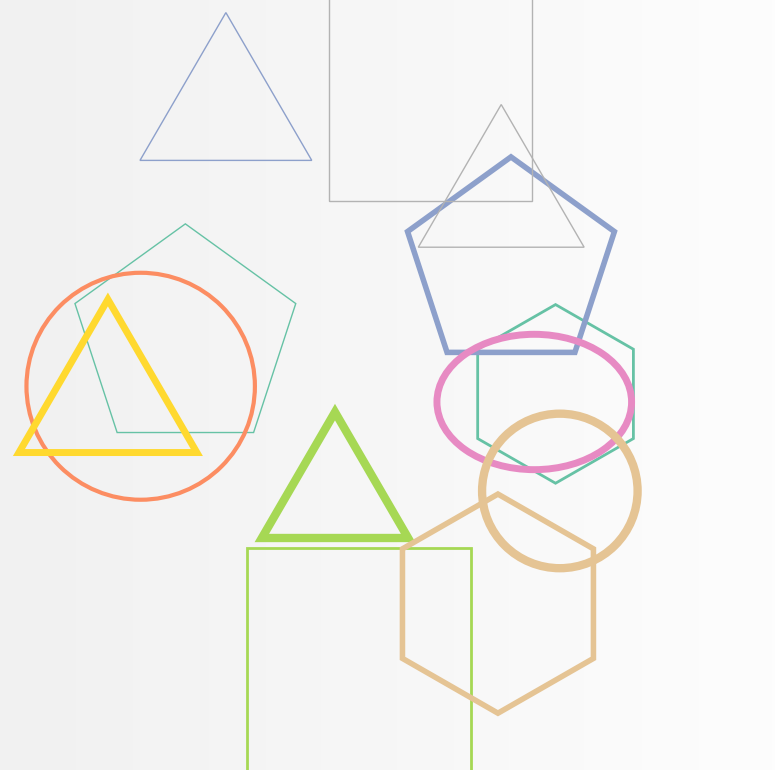[{"shape": "pentagon", "thickness": 0.5, "radius": 0.75, "center": [0.239, 0.559]}, {"shape": "hexagon", "thickness": 1, "radius": 0.58, "center": [0.717, 0.488]}, {"shape": "circle", "thickness": 1.5, "radius": 0.74, "center": [0.182, 0.498]}, {"shape": "triangle", "thickness": 0.5, "radius": 0.64, "center": [0.291, 0.856]}, {"shape": "pentagon", "thickness": 2, "radius": 0.7, "center": [0.659, 0.656]}, {"shape": "oval", "thickness": 2.5, "radius": 0.63, "center": [0.689, 0.478]}, {"shape": "square", "thickness": 1, "radius": 0.72, "center": [0.463, 0.144]}, {"shape": "triangle", "thickness": 3, "radius": 0.54, "center": [0.432, 0.356]}, {"shape": "triangle", "thickness": 2.5, "radius": 0.66, "center": [0.139, 0.479]}, {"shape": "circle", "thickness": 3, "radius": 0.5, "center": [0.722, 0.362]}, {"shape": "hexagon", "thickness": 2, "radius": 0.71, "center": [0.643, 0.216]}, {"shape": "triangle", "thickness": 0.5, "radius": 0.62, "center": [0.647, 0.741]}, {"shape": "square", "thickness": 0.5, "radius": 0.66, "center": [0.555, 0.87]}]